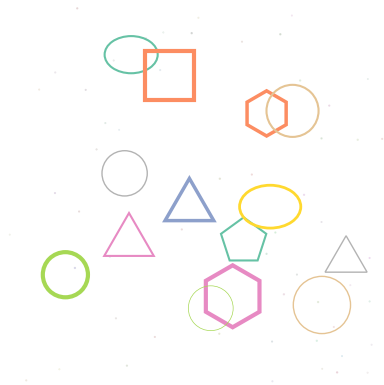[{"shape": "pentagon", "thickness": 1.5, "radius": 0.31, "center": [0.633, 0.374]}, {"shape": "oval", "thickness": 1.5, "radius": 0.34, "center": [0.341, 0.858]}, {"shape": "hexagon", "thickness": 2.5, "radius": 0.29, "center": [0.692, 0.705]}, {"shape": "square", "thickness": 3, "radius": 0.32, "center": [0.44, 0.804]}, {"shape": "triangle", "thickness": 2.5, "radius": 0.36, "center": [0.492, 0.463]}, {"shape": "hexagon", "thickness": 3, "radius": 0.4, "center": [0.604, 0.23]}, {"shape": "triangle", "thickness": 1.5, "radius": 0.37, "center": [0.335, 0.372]}, {"shape": "circle", "thickness": 3, "radius": 0.29, "center": [0.17, 0.286]}, {"shape": "circle", "thickness": 0.5, "radius": 0.29, "center": [0.547, 0.199]}, {"shape": "oval", "thickness": 2, "radius": 0.4, "center": [0.702, 0.463]}, {"shape": "circle", "thickness": 1.5, "radius": 0.34, "center": [0.76, 0.712]}, {"shape": "circle", "thickness": 1, "radius": 0.37, "center": [0.836, 0.208]}, {"shape": "triangle", "thickness": 1, "radius": 0.32, "center": [0.899, 0.325]}, {"shape": "circle", "thickness": 1, "radius": 0.29, "center": [0.324, 0.55]}]